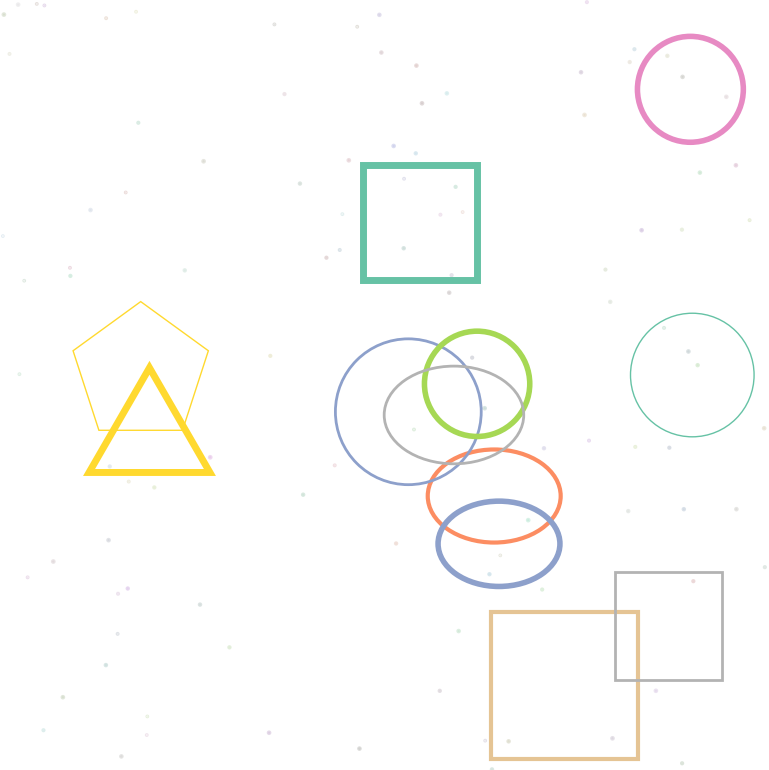[{"shape": "circle", "thickness": 0.5, "radius": 0.4, "center": [0.899, 0.513]}, {"shape": "square", "thickness": 2.5, "radius": 0.37, "center": [0.545, 0.711]}, {"shape": "oval", "thickness": 1.5, "radius": 0.43, "center": [0.642, 0.356]}, {"shape": "circle", "thickness": 1, "radius": 0.47, "center": [0.53, 0.465]}, {"shape": "oval", "thickness": 2, "radius": 0.4, "center": [0.648, 0.294]}, {"shape": "circle", "thickness": 2, "radius": 0.34, "center": [0.897, 0.884]}, {"shape": "circle", "thickness": 2, "radius": 0.34, "center": [0.62, 0.502]}, {"shape": "triangle", "thickness": 2.5, "radius": 0.45, "center": [0.194, 0.432]}, {"shape": "pentagon", "thickness": 0.5, "radius": 0.46, "center": [0.183, 0.516]}, {"shape": "square", "thickness": 1.5, "radius": 0.48, "center": [0.734, 0.11]}, {"shape": "square", "thickness": 1, "radius": 0.35, "center": [0.868, 0.187]}, {"shape": "oval", "thickness": 1, "radius": 0.45, "center": [0.59, 0.461]}]